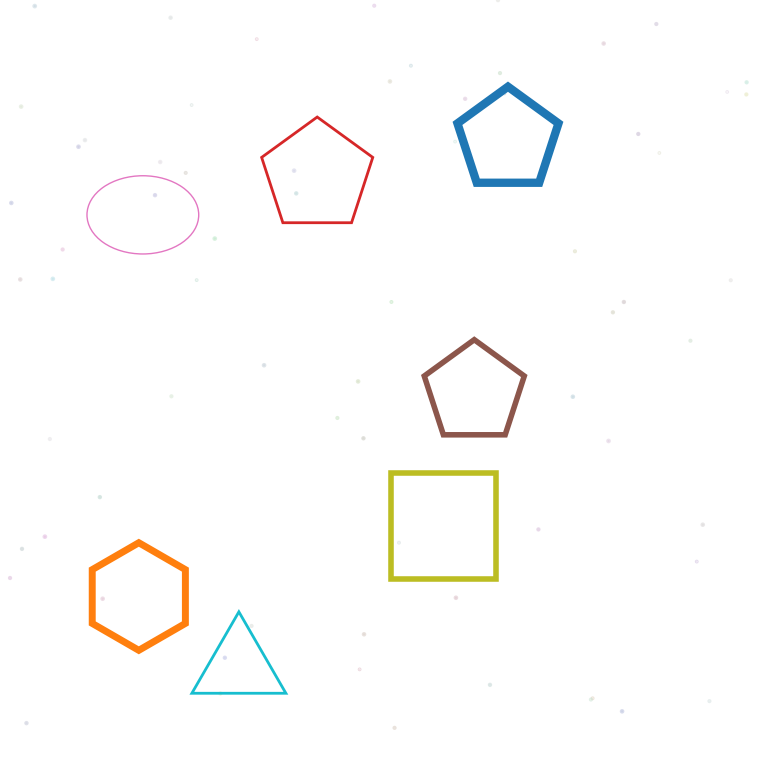[{"shape": "pentagon", "thickness": 3, "radius": 0.34, "center": [0.66, 0.818]}, {"shape": "hexagon", "thickness": 2.5, "radius": 0.35, "center": [0.18, 0.225]}, {"shape": "pentagon", "thickness": 1, "radius": 0.38, "center": [0.412, 0.772]}, {"shape": "pentagon", "thickness": 2, "radius": 0.34, "center": [0.616, 0.491]}, {"shape": "oval", "thickness": 0.5, "radius": 0.36, "center": [0.186, 0.721]}, {"shape": "square", "thickness": 2, "radius": 0.34, "center": [0.576, 0.317]}, {"shape": "triangle", "thickness": 1, "radius": 0.35, "center": [0.31, 0.135]}]